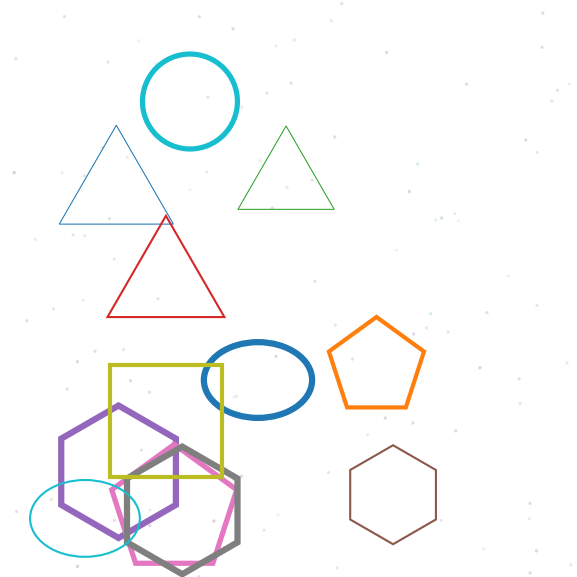[{"shape": "oval", "thickness": 3, "radius": 0.47, "center": [0.447, 0.341]}, {"shape": "triangle", "thickness": 0.5, "radius": 0.57, "center": [0.201, 0.668]}, {"shape": "pentagon", "thickness": 2, "radius": 0.43, "center": [0.652, 0.364]}, {"shape": "triangle", "thickness": 0.5, "radius": 0.48, "center": [0.495, 0.685]}, {"shape": "triangle", "thickness": 1, "radius": 0.58, "center": [0.287, 0.509]}, {"shape": "hexagon", "thickness": 3, "radius": 0.57, "center": [0.205, 0.182]}, {"shape": "hexagon", "thickness": 1, "radius": 0.43, "center": [0.681, 0.142]}, {"shape": "pentagon", "thickness": 2.5, "radius": 0.57, "center": [0.302, 0.116]}, {"shape": "hexagon", "thickness": 3, "radius": 0.55, "center": [0.316, 0.115]}, {"shape": "square", "thickness": 2, "radius": 0.49, "center": [0.288, 0.27]}, {"shape": "oval", "thickness": 1, "radius": 0.48, "center": [0.147, 0.101]}, {"shape": "circle", "thickness": 2.5, "radius": 0.41, "center": [0.329, 0.823]}]